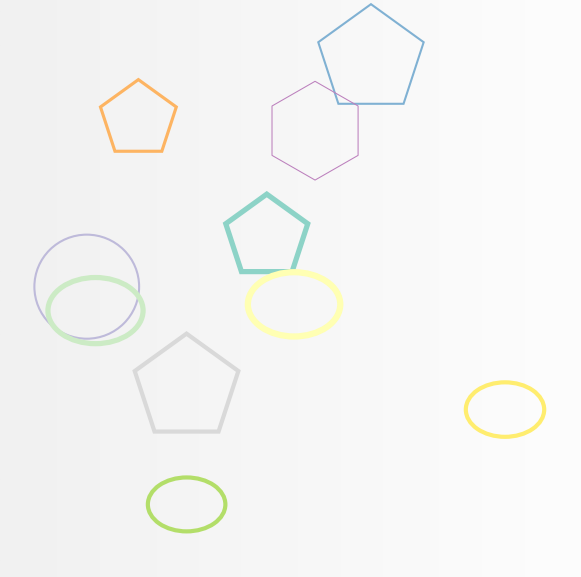[{"shape": "pentagon", "thickness": 2.5, "radius": 0.37, "center": [0.459, 0.589]}, {"shape": "oval", "thickness": 3, "radius": 0.4, "center": [0.506, 0.472]}, {"shape": "circle", "thickness": 1, "radius": 0.45, "center": [0.149, 0.503]}, {"shape": "pentagon", "thickness": 1, "radius": 0.48, "center": [0.638, 0.897]}, {"shape": "pentagon", "thickness": 1.5, "radius": 0.34, "center": [0.238, 0.793]}, {"shape": "oval", "thickness": 2, "radius": 0.33, "center": [0.321, 0.126]}, {"shape": "pentagon", "thickness": 2, "radius": 0.47, "center": [0.321, 0.328]}, {"shape": "hexagon", "thickness": 0.5, "radius": 0.43, "center": [0.542, 0.773]}, {"shape": "oval", "thickness": 2.5, "radius": 0.41, "center": [0.164, 0.461]}, {"shape": "oval", "thickness": 2, "radius": 0.34, "center": [0.869, 0.29]}]